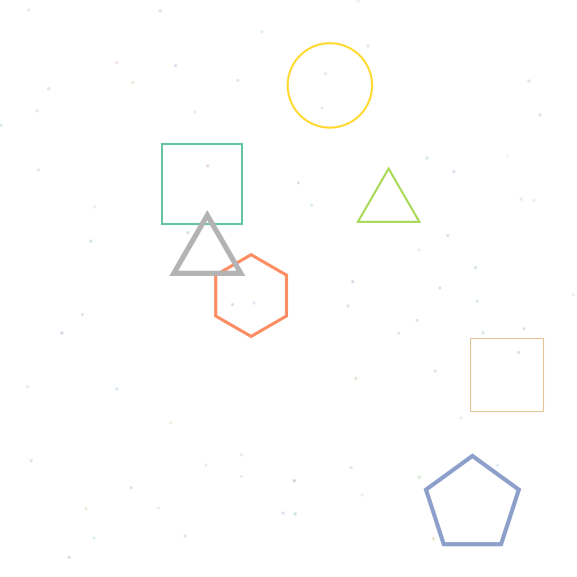[{"shape": "square", "thickness": 1, "radius": 0.34, "center": [0.35, 0.681]}, {"shape": "hexagon", "thickness": 1.5, "radius": 0.35, "center": [0.435, 0.487]}, {"shape": "pentagon", "thickness": 2, "radius": 0.42, "center": [0.818, 0.125]}, {"shape": "triangle", "thickness": 1, "radius": 0.31, "center": [0.673, 0.646]}, {"shape": "circle", "thickness": 1, "radius": 0.37, "center": [0.571, 0.851]}, {"shape": "square", "thickness": 0.5, "radius": 0.32, "center": [0.878, 0.35]}, {"shape": "triangle", "thickness": 2.5, "radius": 0.34, "center": [0.359, 0.559]}]